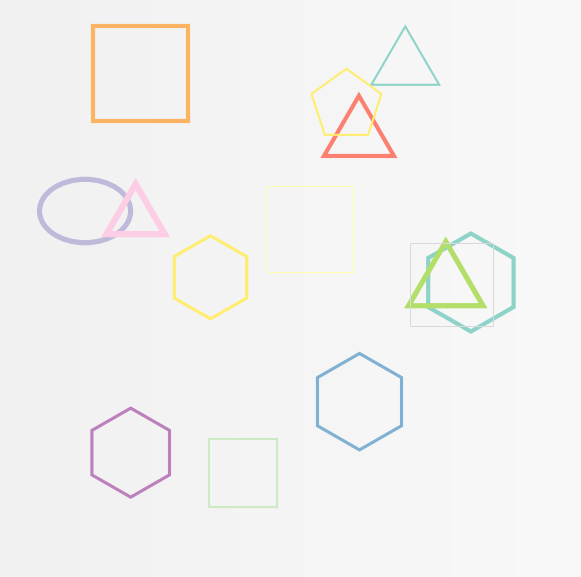[{"shape": "hexagon", "thickness": 2, "radius": 0.42, "center": [0.81, 0.51]}, {"shape": "triangle", "thickness": 1, "radius": 0.34, "center": [0.697, 0.886]}, {"shape": "square", "thickness": 0.5, "radius": 0.37, "center": [0.533, 0.602]}, {"shape": "oval", "thickness": 2.5, "radius": 0.39, "center": [0.146, 0.634]}, {"shape": "triangle", "thickness": 2, "radius": 0.35, "center": [0.618, 0.764]}, {"shape": "hexagon", "thickness": 1.5, "radius": 0.42, "center": [0.618, 0.304]}, {"shape": "square", "thickness": 2, "radius": 0.41, "center": [0.241, 0.872]}, {"shape": "triangle", "thickness": 2.5, "radius": 0.37, "center": [0.767, 0.507]}, {"shape": "triangle", "thickness": 3, "radius": 0.29, "center": [0.233, 0.623]}, {"shape": "square", "thickness": 0.5, "radius": 0.36, "center": [0.777, 0.507]}, {"shape": "hexagon", "thickness": 1.5, "radius": 0.39, "center": [0.225, 0.215]}, {"shape": "square", "thickness": 1, "radius": 0.29, "center": [0.418, 0.18]}, {"shape": "pentagon", "thickness": 1, "radius": 0.32, "center": [0.596, 0.817]}, {"shape": "hexagon", "thickness": 1.5, "radius": 0.36, "center": [0.362, 0.519]}]